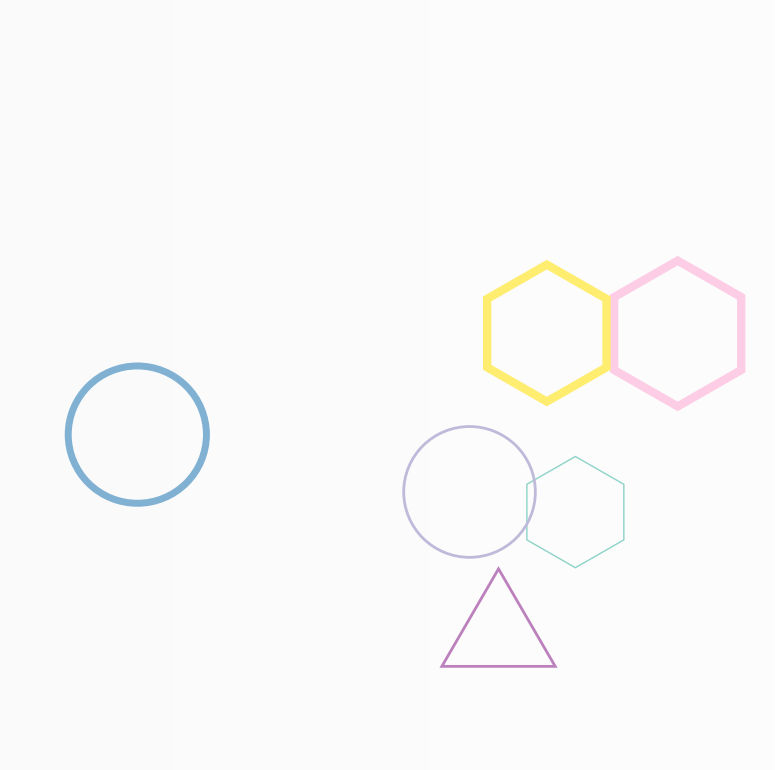[{"shape": "hexagon", "thickness": 0.5, "radius": 0.36, "center": [0.742, 0.335]}, {"shape": "circle", "thickness": 1, "radius": 0.42, "center": [0.606, 0.361]}, {"shape": "circle", "thickness": 2.5, "radius": 0.45, "center": [0.177, 0.436]}, {"shape": "hexagon", "thickness": 3, "radius": 0.47, "center": [0.874, 0.567]}, {"shape": "triangle", "thickness": 1, "radius": 0.42, "center": [0.643, 0.177]}, {"shape": "hexagon", "thickness": 3, "radius": 0.44, "center": [0.706, 0.567]}]